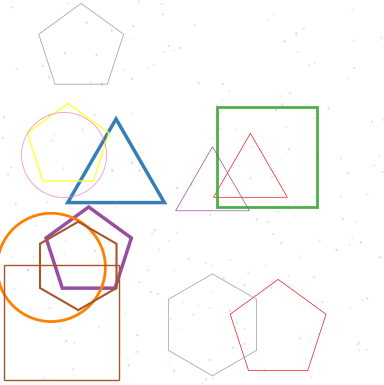[{"shape": "pentagon", "thickness": 0.5, "radius": 0.65, "center": [0.722, 0.143]}, {"shape": "triangle", "thickness": 0.5, "radius": 0.55, "center": [0.65, 0.543]}, {"shape": "triangle", "thickness": 2.5, "radius": 0.72, "center": [0.301, 0.546]}, {"shape": "square", "thickness": 2, "radius": 0.65, "center": [0.693, 0.593]}, {"shape": "triangle", "thickness": 0.5, "radius": 0.55, "center": [0.552, 0.508]}, {"shape": "pentagon", "thickness": 2.5, "radius": 0.58, "center": [0.23, 0.346]}, {"shape": "circle", "thickness": 2, "radius": 0.7, "center": [0.133, 0.305]}, {"shape": "pentagon", "thickness": 1, "radius": 0.56, "center": [0.177, 0.62]}, {"shape": "hexagon", "thickness": 1.5, "radius": 0.57, "center": [0.203, 0.309]}, {"shape": "square", "thickness": 1, "radius": 0.75, "center": [0.16, 0.161]}, {"shape": "circle", "thickness": 0.5, "radius": 0.55, "center": [0.166, 0.597]}, {"shape": "pentagon", "thickness": 0.5, "radius": 0.58, "center": [0.211, 0.875]}, {"shape": "hexagon", "thickness": 0.5, "radius": 0.66, "center": [0.552, 0.156]}]